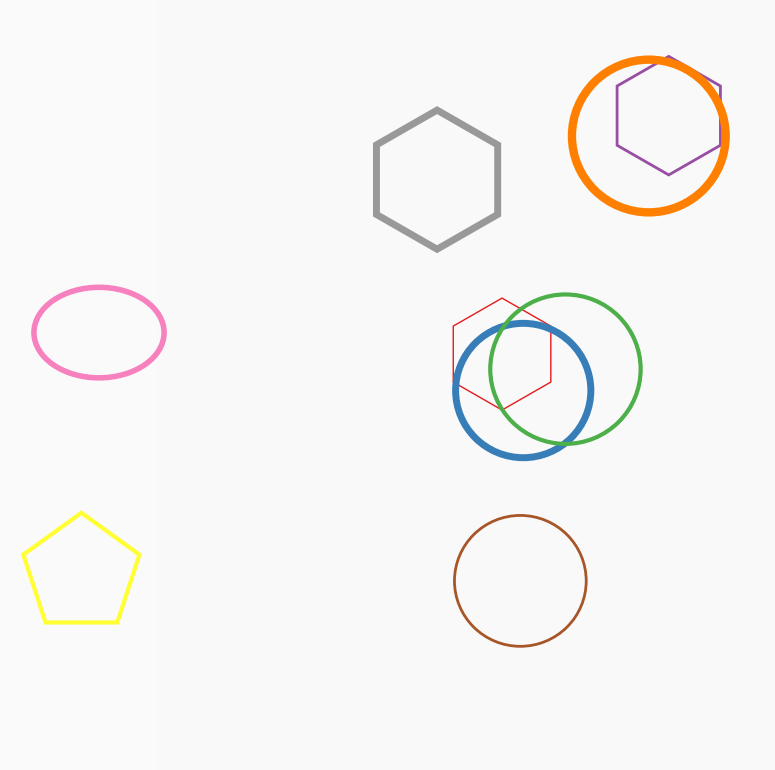[{"shape": "hexagon", "thickness": 0.5, "radius": 0.36, "center": [0.648, 0.54]}, {"shape": "circle", "thickness": 2.5, "radius": 0.44, "center": [0.675, 0.493]}, {"shape": "circle", "thickness": 1.5, "radius": 0.49, "center": [0.73, 0.521]}, {"shape": "hexagon", "thickness": 1, "radius": 0.38, "center": [0.863, 0.85]}, {"shape": "circle", "thickness": 3, "radius": 0.5, "center": [0.837, 0.823]}, {"shape": "pentagon", "thickness": 1.5, "radius": 0.39, "center": [0.105, 0.255]}, {"shape": "circle", "thickness": 1, "radius": 0.42, "center": [0.671, 0.246]}, {"shape": "oval", "thickness": 2, "radius": 0.42, "center": [0.128, 0.568]}, {"shape": "hexagon", "thickness": 2.5, "radius": 0.45, "center": [0.564, 0.767]}]